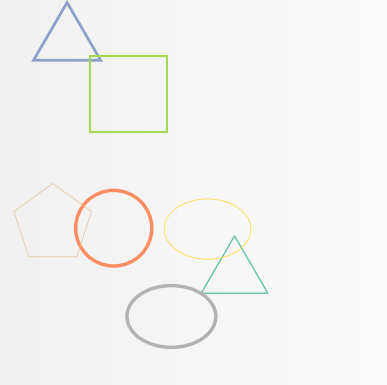[{"shape": "triangle", "thickness": 1, "radius": 0.5, "center": [0.605, 0.288]}, {"shape": "circle", "thickness": 2.5, "radius": 0.49, "center": [0.293, 0.407]}, {"shape": "triangle", "thickness": 2, "radius": 0.5, "center": [0.173, 0.893]}, {"shape": "square", "thickness": 1.5, "radius": 0.5, "center": [0.331, 0.756]}, {"shape": "oval", "thickness": 0.5, "radius": 0.56, "center": [0.536, 0.405]}, {"shape": "pentagon", "thickness": 0.5, "radius": 0.53, "center": [0.136, 0.418]}, {"shape": "oval", "thickness": 2.5, "radius": 0.57, "center": [0.442, 0.178]}]